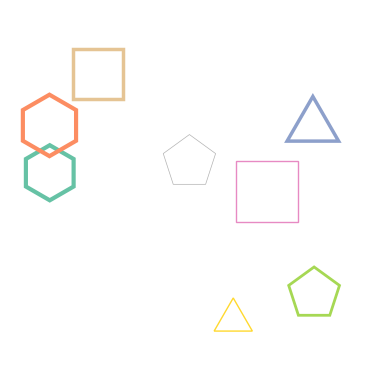[{"shape": "hexagon", "thickness": 3, "radius": 0.36, "center": [0.129, 0.551]}, {"shape": "hexagon", "thickness": 3, "radius": 0.4, "center": [0.128, 0.674]}, {"shape": "triangle", "thickness": 2.5, "radius": 0.39, "center": [0.813, 0.672]}, {"shape": "square", "thickness": 1, "radius": 0.4, "center": [0.693, 0.502]}, {"shape": "pentagon", "thickness": 2, "radius": 0.35, "center": [0.816, 0.237]}, {"shape": "triangle", "thickness": 1, "radius": 0.29, "center": [0.606, 0.169]}, {"shape": "square", "thickness": 2.5, "radius": 0.33, "center": [0.254, 0.808]}, {"shape": "pentagon", "thickness": 0.5, "radius": 0.36, "center": [0.492, 0.579]}]